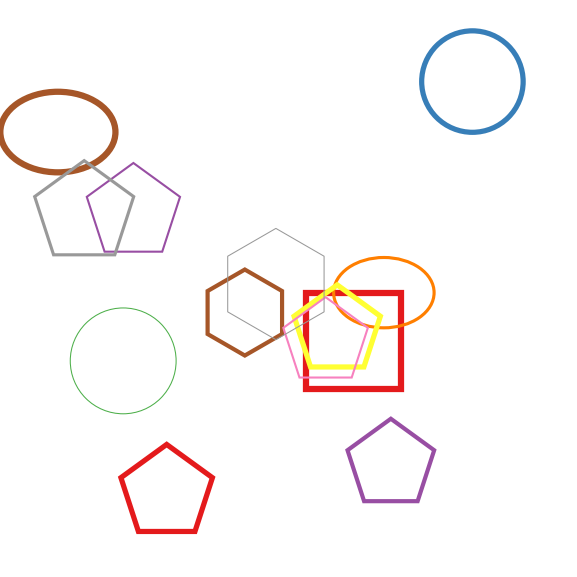[{"shape": "pentagon", "thickness": 2.5, "radius": 0.42, "center": [0.289, 0.146]}, {"shape": "square", "thickness": 3, "radius": 0.41, "center": [0.612, 0.409]}, {"shape": "circle", "thickness": 2.5, "radius": 0.44, "center": [0.818, 0.858]}, {"shape": "circle", "thickness": 0.5, "radius": 0.46, "center": [0.213, 0.374]}, {"shape": "pentagon", "thickness": 1, "radius": 0.42, "center": [0.231, 0.632]}, {"shape": "pentagon", "thickness": 2, "radius": 0.39, "center": [0.677, 0.195]}, {"shape": "oval", "thickness": 1.5, "radius": 0.43, "center": [0.665, 0.492]}, {"shape": "pentagon", "thickness": 2.5, "radius": 0.39, "center": [0.584, 0.427]}, {"shape": "oval", "thickness": 3, "radius": 0.5, "center": [0.1, 0.77]}, {"shape": "hexagon", "thickness": 2, "radius": 0.37, "center": [0.424, 0.458]}, {"shape": "pentagon", "thickness": 1, "radius": 0.38, "center": [0.564, 0.408]}, {"shape": "pentagon", "thickness": 1.5, "radius": 0.45, "center": [0.146, 0.631]}, {"shape": "hexagon", "thickness": 0.5, "radius": 0.48, "center": [0.478, 0.507]}]